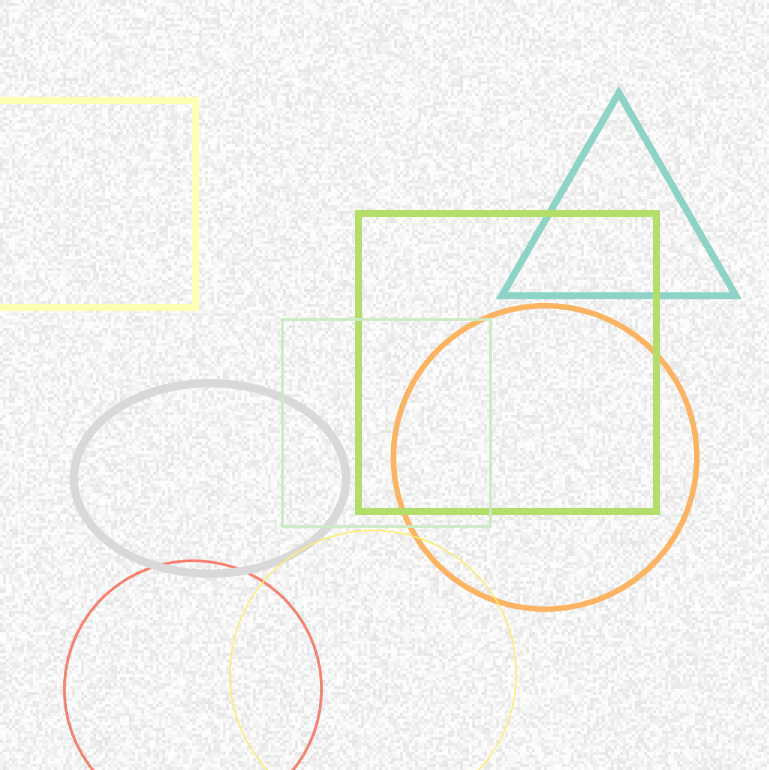[{"shape": "triangle", "thickness": 2.5, "radius": 0.88, "center": [0.804, 0.704]}, {"shape": "square", "thickness": 2.5, "radius": 0.67, "center": [0.119, 0.736]}, {"shape": "circle", "thickness": 1, "radius": 0.83, "center": [0.251, 0.105]}, {"shape": "circle", "thickness": 2, "radius": 0.99, "center": [0.708, 0.406]}, {"shape": "square", "thickness": 2.5, "radius": 0.97, "center": [0.658, 0.53]}, {"shape": "oval", "thickness": 3, "radius": 0.88, "center": [0.273, 0.379]}, {"shape": "square", "thickness": 1, "radius": 0.67, "center": [0.501, 0.451]}, {"shape": "circle", "thickness": 0.5, "radius": 0.93, "center": [0.485, 0.125]}]